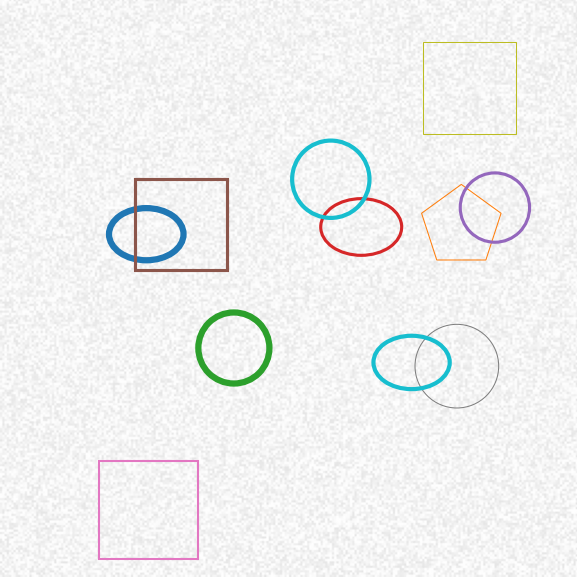[{"shape": "oval", "thickness": 3, "radius": 0.32, "center": [0.253, 0.594]}, {"shape": "pentagon", "thickness": 0.5, "radius": 0.36, "center": [0.799, 0.607]}, {"shape": "circle", "thickness": 3, "radius": 0.31, "center": [0.405, 0.397]}, {"shape": "oval", "thickness": 1.5, "radius": 0.35, "center": [0.625, 0.606]}, {"shape": "circle", "thickness": 1.5, "radius": 0.3, "center": [0.857, 0.64]}, {"shape": "square", "thickness": 1.5, "radius": 0.4, "center": [0.314, 0.611]}, {"shape": "square", "thickness": 1, "radius": 0.42, "center": [0.257, 0.116]}, {"shape": "circle", "thickness": 0.5, "radius": 0.36, "center": [0.791, 0.365]}, {"shape": "square", "thickness": 0.5, "radius": 0.4, "center": [0.813, 0.847]}, {"shape": "oval", "thickness": 2, "radius": 0.33, "center": [0.713, 0.372]}, {"shape": "circle", "thickness": 2, "radius": 0.33, "center": [0.573, 0.689]}]